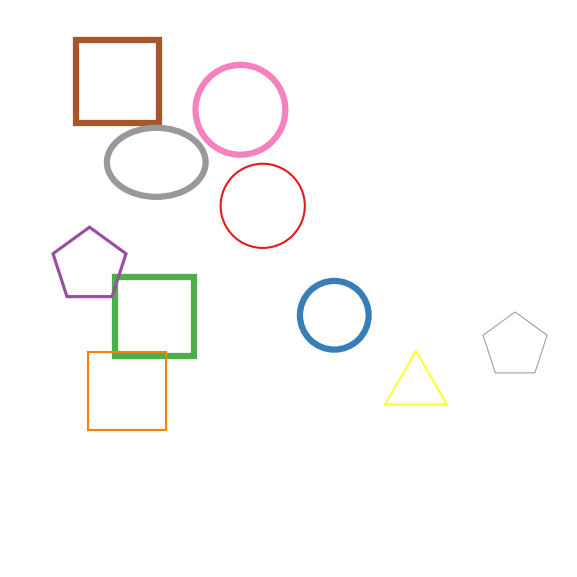[{"shape": "circle", "thickness": 1, "radius": 0.36, "center": [0.455, 0.643]}, {"shape": "circle", "thickness": 3, "radius": 0.3, "center": [0.579, 0.453]}, {"shape": "square", "thickness": 3, "radius": 0.34, "center": [0.268, 0.452]}, {"shape": "pentagon", "thickness": 1.5, "radius": 0.33, "center": [0.155, 0.539]}, {"shape": "square", "thickness": 1, "radius": 0.34, "center": [0.22, 0.322]}, {"shape": "triangle", "thickness": 1, "radius": 0.31, "center": [0.72, 0.33]}, {"shape": "square", "thickness": 3, "radius": 0.36, "center": [0.203, 0.858]}, {"shape": "circle", "thickness": 3, "radius": 0.39, "center": [0.416, 0.809]}, {"shape": "pentagon", "thickness": 0.5, "radius": 0.29, "center": [0.892, 0.401]}, {"shape": "oval", "thickness": 3, "radius": 0.43, "center": [0.271, 0.718]}]